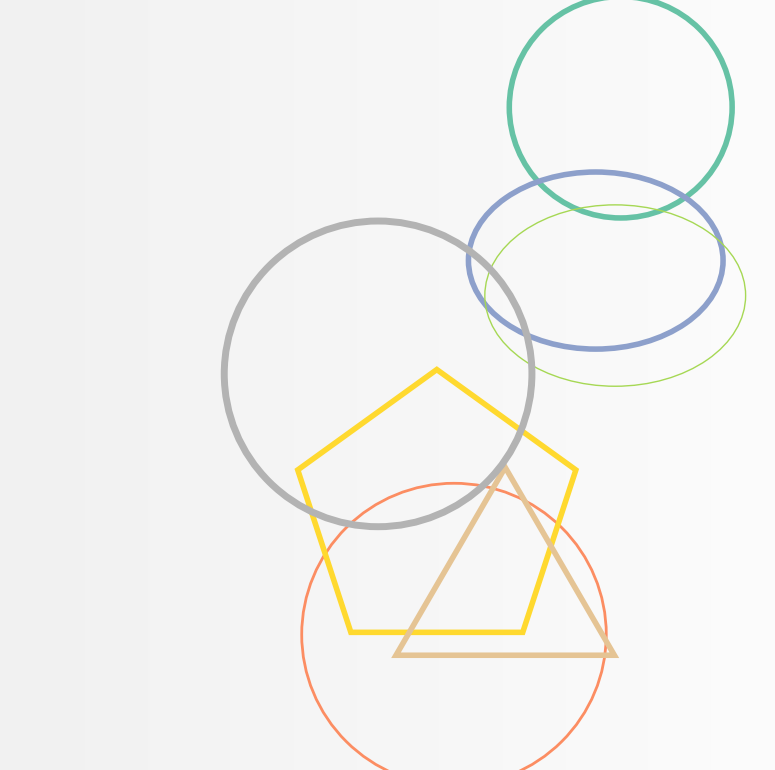[{"shape": "circle", "thickness": 2, "radius": 0.72, "center": [0.801, 0.861]}, {"shape": "circle", "thickness": 1, "radius": 0.98, "center": [0.586, 0.176]}, {"shape": "oval", "thickness": 2, "radius": 0.82, "center": [0.769, 0.662]}, {"shape": "oval", "thickness": 0.5, "radius": 0.84, "center": [0.794, 0.616]}, {"shape": "pentagon", "thickness": 2, "radius": 0.94, "center": [0.564, 0.331]}, {"shape": "triangle", "thickness": 2, "radius": 0.81, "center": [0.652, 0.23]}, {"shape": "circle", "thickness": 2.5, "radius": 0.99, "center": [0.488, 0.514]}]